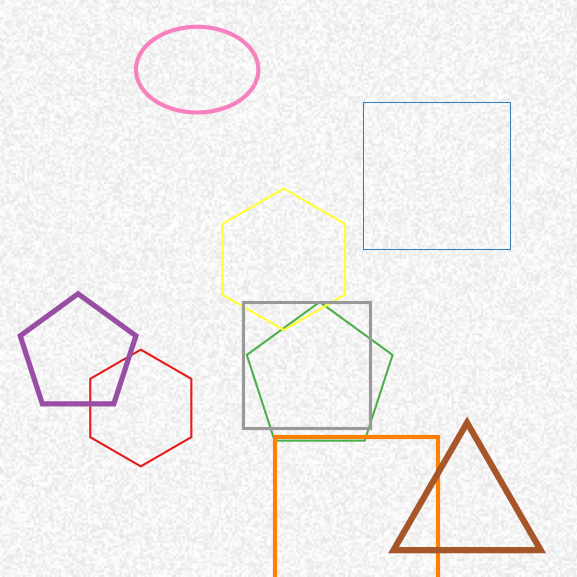[{"shape": "hexagon", "thickness": 1, "radius": 0.51, "center": [0.244, 0.293]}, {"shape": "square", "thickness": 0.5, "radius": 0.64, "center": [0.756, 0.695]}, {"shape": "pentagon", "thickness": 1, "radius": 0.66, "center": [0.554, 0.343]}, {"shape": "pentagon", "thickness": 2.5, "radius": 0.53, "center": [0.135, 0.385]}, {"shape": "square", "thickness": 2, "radius": 0.71, "center": [0.617, 0.101]}, {"shape": "hexagon", "thickness": 1, "radius": 0.61, "center": [0.491, 0.55]}, {"shape": "triangle", "thickness": 3, "radius": 0.74, "center": [0.809, 0.12]}, {"shape": "oval", "thickness": 2, "radius": 0.53, "center": [0.341, 0.879]}, {"shape": "square", "thickness": 1.5, "radius": 0.55, "center": [0.53, 0.367]}]